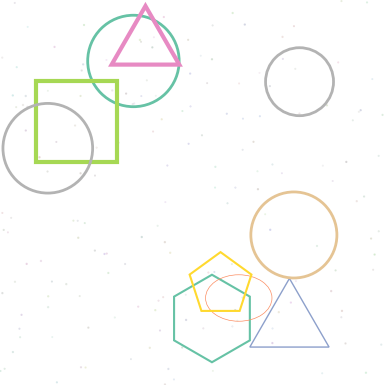[{"shape": "hexagon", "thickness": 1.5, "radius": 0.57, "center": [0.551, 0.173]}, {"shape": "circle", "thickness": 2, "radius": 0.59, "center": [0.347, 0.842]}, {"shape": "oval", "thickness": 0.5, "radius": 0.43, "center": [0.62, 0.226]}, {"shape": "triangle", "thickness": 1, "radius": 0.59, "center": [0.752, 0.158]}, {"shape": "triangle", "thickness": 3, "radius": 0.51, "center": [0.378, 0.883]}, {"shape": "square", "thickness": 3, "radius": 0.53, "center": [0.198, 0.684]}, {"shape": "pentagon", "thickness": 1.5, "radius": 0.42, "center": [0.573, 0.261]}, {"shape": "circle", "thickness": 2, "radius": 0.56, "center": [0.763, 0.39]}, {"shape": "circle", "thickness": 2, "radius": 0.44, "center": [0.778, 0.788]}, {"shape": "circle", "thickness": 2, "radius": 0.58, "center": [0.124, 0.615]}]